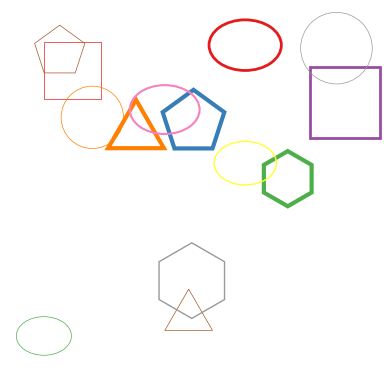[{"shape": "oval", "thickness": 2, "radius": 0.47, "center": [0.637, 0.883]}, {"shape": "square", "thickness": 0.5, "radius": 0.37, "center": [0.188, 0.817]}, {"shape": "pentagon", "thickness": 3, "radius": 0.42, "center": [0.503, 0.683]}, {"shape": "oval", "thickness": 0.5, "radius": 0.36, "center": [0.114, 0.127]}, {"shape": "hexagon", "thickness": 3, "radius": 0.36, "center": [0.747, 0.536]}, {"shape": "square", "thickness": 2, "radius": 0.46, "center": [0.896, 0.733]}, {"shape": "triangle", "thickness": 3, "radius": 0.42, "center": [0.353, 0.657]}, {"shape": "circle", "thickness": 0.5, "radius": 0.41, "center": [0.24, 0.695]}, {"shape": "oval", "thickness": 1, "radius": 0.4, "center": [0.637, 0.576]}, {"shape": "triangle", "thickness": 0.5, "radius": 0.36, "center": [0.49, 0.177]}, {"shape": "pentagon", "thickness": 0.5, "radius": 0.34, "center": [0.155, 0.866]}, {"shape": "oval", "thickness": 1.5, "radius": 0.45, "center": [0.428, 0.715]}, {"shape": "circle", "thickness": 0.5, "radius": 0.46, "center": [0.874, 0.875]}, {"shape": "hexagon", "thickness": 1, "radius": 0.49, "center": [0.498, 0.271]}]